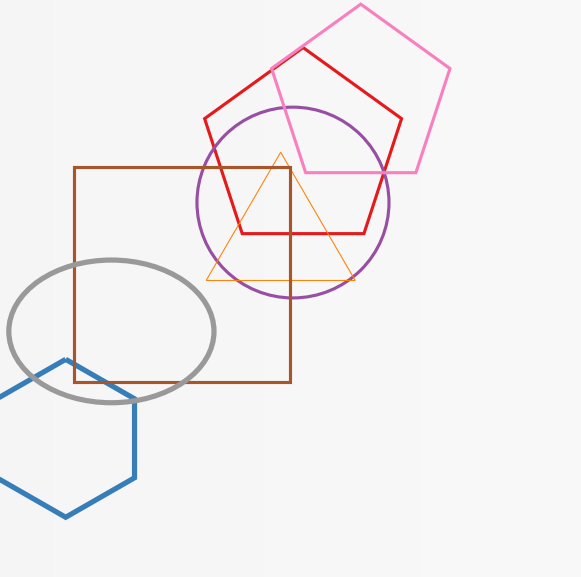[{"shape": "pentagon", "thickness": 1.5, "radius": 0.89, "center": [0.521, 0.739]}, {"shape": "hexagon", "thickness": 2.5, "radius": 0.68, "center": [0.113, 0.24]}, {"shape": "circle", "thickness": 1.5, "radius": 0.83, "center": [0.504, 0.648]}, {"shape": "triangle", "thickness": 0.5, "radius": 0.74, "center": [0.483, 0.588]}, {"shape": "square", "thickness": 1.5, "radius": 0.93, "center": [0.313, 0.524]}, {"shape": "pentagon", "thickness": 1.5, "radius": 0.81, "center": [0.621, 0.831]}, {"shape": "oval", "thickness": 2.5, "radius": 0.88, "center": [0.192, 0.425]}]